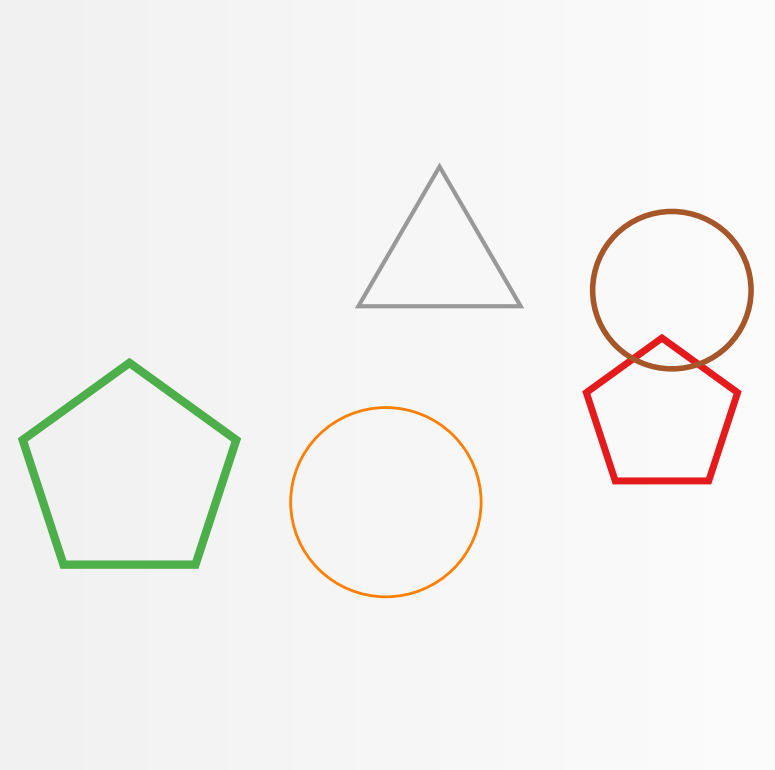[{"shape": "pentagon", "thickness": 2.5, "radius": 0.51, "center": [0.854, 0.458]}, {"shape": "pentagon", "thickness": 3, "radius": 0.72, "center": [0.167, 0.384]}, {"shape": "circle", "thickness": 1, "radius": 0.61, "center": [0.498, 0.348]}, {"shape": "circle", "thickness": 2, "radius": 0.51, "center": [0.867, 0.623]}, {"shape": "triangle", "thickness": 1.5, "radius": 0.6, "center": [0.567, 0.663]}]